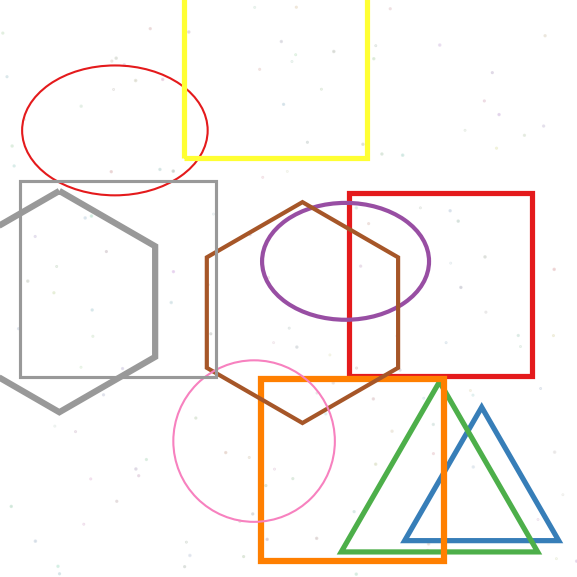[{"shape": "square", "thickness": 2.5, "radius": 0.79, "center": [0.762, 0.506]}, {"shape": "oval", "thickness": 1, "radius": 0.8, "center": [0.199, 0.773]}, {"shape": "triangle", "thickness": 2.5, "radius": 0.77, "center": [0.834, 0.14]}, {"shape": "triangle", "thickness": 2.5, "radius": 0.98, "center": [0.761, 0.142]}, {"shape": "oval", "thickness": 2, "radius": 0.72, "center": [0.598, 0.547]}, {"shape": "square", "thickness": 3, "radius": 0.79, "center": [0.611, 0.185]}, {"shape": "square", "thickness": 2.5, "radius": 0.79, "center": [0.478, 0.883]}, {"shape": "hexagon", "thickness": 2, "radius": 0.96, "center": [0.524, 0.458]}, {"shape": "circle", "thickness": 1, "radius": 0.7, "center": [0.44, 0.235]}, {"shape": "square", "thickness": 1.5, "radius": 0.85, "center": [0.205, 0.515]}, {"shape": "hexagon", "thickness": 3, "radius": 0.96, "center": [0.103, 0.477]}]